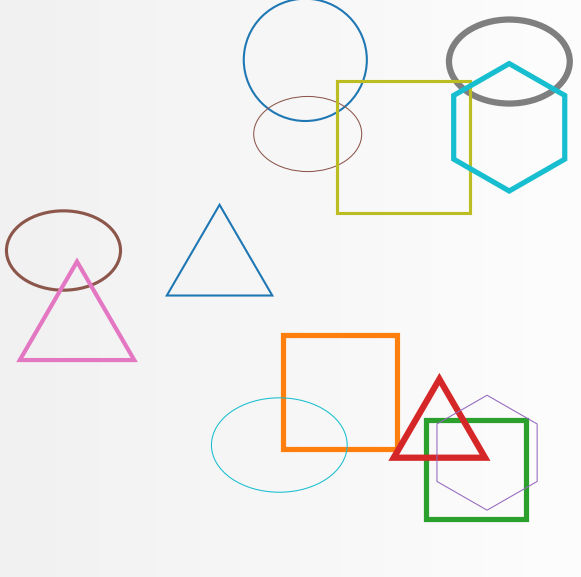[{"shape": "triangle", "thickness": 1, "radius": 0.52, "center": [0.378, 0.54]}, {"shape": "circle", "thickness": 1, "radius": 0.53, "center": [0.525, 0.895]}, {"shape": "square", "thickness": 2.5, "radius": 0.49, "center": [0.585, 0.32]}, {"shape": "square", "thickness": 2.5, "radius": 0.43, "center": [0.819, 0.186]}, {"shape": "triangle", "thickness": 3, "radius": 0.45, "center": [0.756, 0.252]}, {"shape": "hexagon", "thickness": 0.5, "radius": 0.5, "center": [0.838, 0.215]}, {"shape": "oval", "thickness": 1.5, "radius": 0.49, "center": [0.109, 0.565]}, {"shape": "oval", "thickness": 0.5, "radius": 0.46, "center": [0.529, 0.767]}, {"shape": "triangle", "thickness": 2, "radius": 0.57, "center": [0.132, 0.433]}, {"shape": "oval", "thickness": 3, "radius": 0.52, "center": [0.876, 0.893]}, {"shape": "square", "thickness": 1.5, "radius": 0.57, "center": [0.694, 0.745]}, {"shape": "hexagon", "thickness": 2.5, "radius": 0.55, "center": [0.876, 0.779]}, {"shape": "oval", "thickness": 0.5, "radius": 0.58, "center": [0.481, 0.229]}]